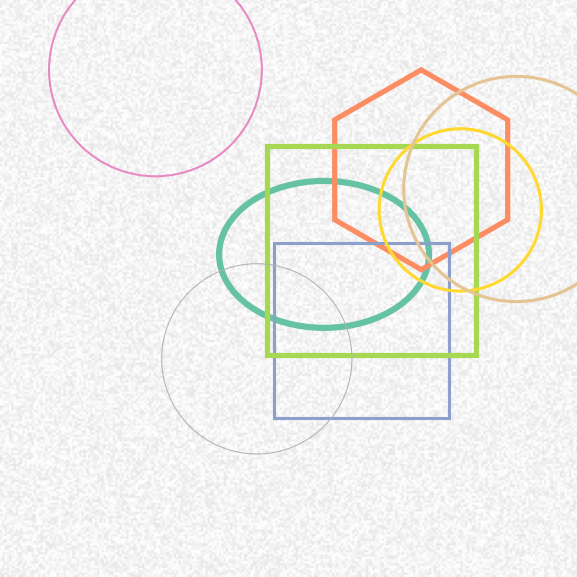[{"shape": "oval", "thickness": 3, "radius": 0.91, "center": [0.561, 0.559]}, {"shape": "hexagon", "thickness": 2.5, "radius": 0.86, "center": [0.729, 0.705]}, {"shape": "square", "thickness": 1.5, "radius": 0.76, "center": [0.626, 0.426]}, {"shape": "circle", "thickness": 1, "radius": 0.92, "center": [0.269, 0.878]}, {"shape": "square", "thickness": 2.5, "radius": 0.9, "center": [0.644, 0.565]}, {"shape": "circle", "thickness": 1.5, "radius": 0.7, "center": [0.797, 0.636]}, {"shape": "circle", "thickness": 1.5, "radius": 0.98, "center": [0.894, 0.672]}, {"shape": "circle", "thickness": 0.5, "radius": 0.82, "center": [0.445, 0.378]}]